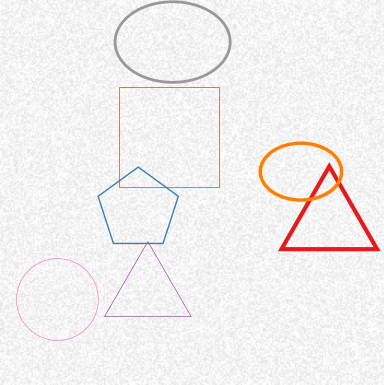[{"shape": "triangle", "thickness": 3, "radius": 0.72, "center": [0.855, 0.425]}, {"shape": "pentagon", "thickness": 1, "radius": 0.55, "center": [0.359, 0.456]}, {"shape": "triangle", "thickness": 0.5, "radius": 0.65, "center": [0.384, 0.243]}, {"shape": "oval", "thickness": 2.5, "radius": 0.53, "center": [0.782, 0.554]}, {"shape": "square", "thickness": 0.5, "radius": 0.65, "center": [0.44, 0.644]}, {"shape": "circle", "thickness": 0.5, "radius": 0.53, "center": [0.149, 0.222]}, {"shape": "oval", "thickness": 2, "radius": 0.75, "center": [0.448, 0.891]}]